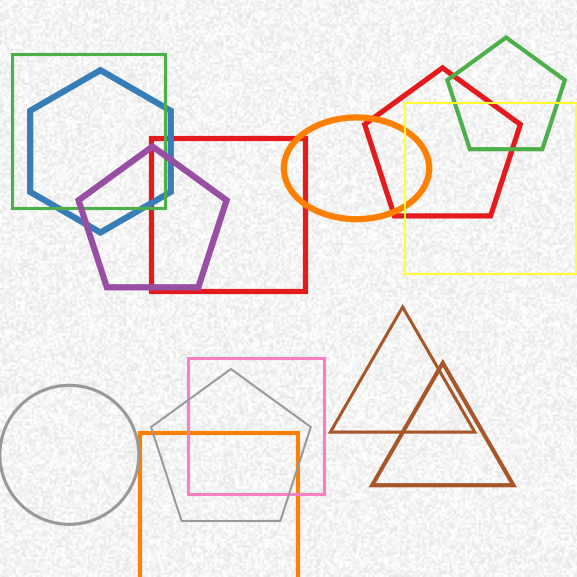[{"shape": "pentagon", "thickness": 2.5, "radius": 0.71, "center": [0.766, 0.74]}, {"shape": "square", "thickness": 2.5, "radius": 0.67, "center": [0.395, 0.628]}, {"shape": "hexagon", "thickness": 3, "radius": 0.7, "center": [0.174, 0.737]}, {"shape": "pentagon", "thickness": 2, "radius": 0.53, "center": [0.876, 0.827]}, {"shape": "square", "thickness": 1.5, "radius": 0.66, "center": [0.153, 0.772]}, {"shape": "pentagon", "thickness": 3, "radius": 0.67, "center": [0.264, 0.611]}, {"shape": "oval", "thickness": 3, "radius": 0.63, "center": [0.617, 0.708]}, {"shape": "square", "thickness": 2, "radius": 0.68, "center": [0.38, 0.113]}, {"shape": "square", "thickness": 1, "radius": 0.74, "center": [0.85, 0.673]}, {"shape": "triangle", "thickness": 1.5, "radius": 0.72, "center": [0.697, 0.323]}, {"shape": "triangle", "thickness": 2, "radius": 0.71, "center": [0.767, 0.23]}, {"shape": "square", "thickness": 1.5, "radius": 0.59, "center": [0.443, 0.261]}, {"shape": "circle", "thickness": 1.5, "radius": 0.6, "center": [0.12, 0.212]}, {"shape": "pentagon", "thickness": 1, "radius": 0.73, "center": [0.4, 0.215]}]